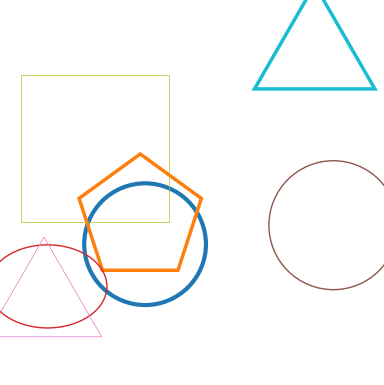[{"shape": "circle", "thickness": 3, "radius": 0.79, "center": [0.377, 0.366]}, {"shape": "pentagon", "thickness": 2.5, "radius": 0.83, "center": [0.364, 0.433]}, {"shape": "oval", "thickness": 1, "radius": 0.77, "center": [0.124, 0.256]}, {"shape": "circle", "thickness": 1, "radius": 0.84, "center": [0.866, 0.415]}, {"shape": "triangle", "thickness": 0.5, "radius": 0.86, "center": [0.115, 0.211]}, {"shape": "square", "thickness": 0.5, "radius": 0.96, "center": [0.246, 0.615]}, {"shape": "triangle", "thickness": 2.5, "radius": 0.9, "center": [0.817, 0.859]}]